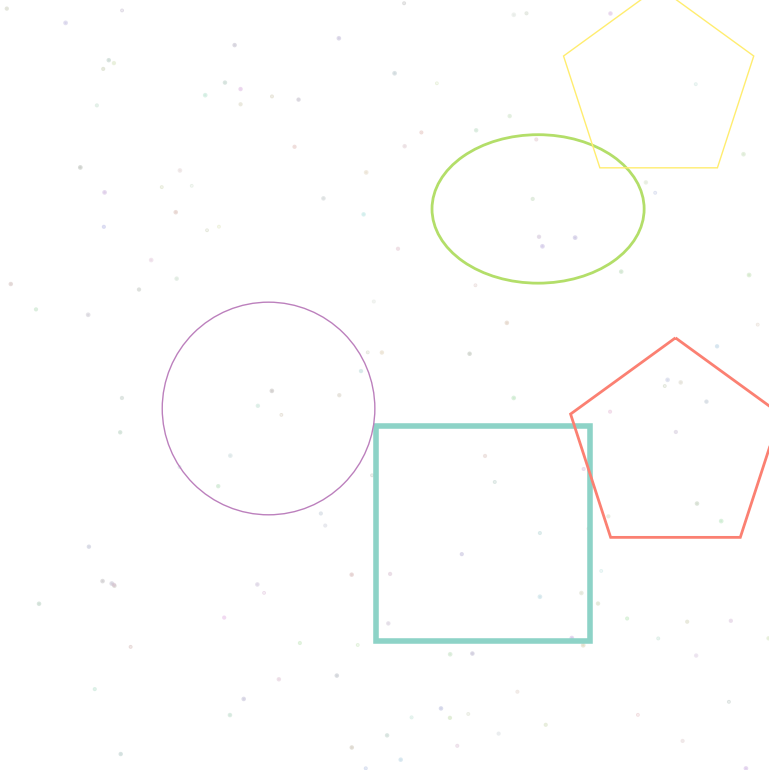[{"shape": "square", "thickness": 2, "radius": 0.7, "center": [0.627, 0.307]}, {"shape": "pentagon", "thickness": 1, "radius": 0.72, "center": [0.877, 0.418]}, {"shape": "oval", "thickness": 1, "radius": 0.69, "center": [0.699, 0.729]}, {"shape": "circle", "thickness": 0.5, "radius": 0.69, "center": [0.349, 0.469]}, {"shape": "pentagon", "thickness": 0.5, "radius": 0.65, "center": [0.855, 0.887]}]